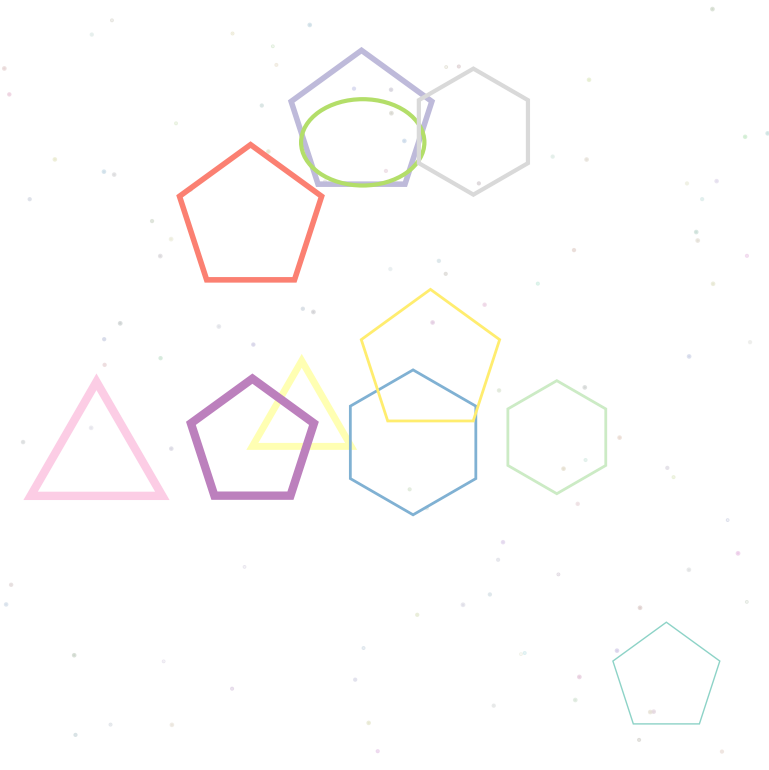[{"shape": "pentagon", "thickness": 0.5, "radius": 0.36, "center": [0.865, 0.119]}, {"shape": "triangle", "thickness": 2.5, "radius": 0.37, "center": [0.392, 0.457]}, {"shape": "pentagon", "thickness": 2, "radius": 0.48, "center": [0.469, 0.839]}, {"shape": "pentagon", "thickness": 2, "radius": 0.49, "center": [0.325, 0.715]}, {"shape": "hexagon", "thickness": 1, "radius": 0.47, "center": [0.536, 0.426]}, {"shape": "oval", "thickness": 1.5, "radius": 0.4, "center": [0.471, 0.815]}, {"shape": "triangle", "thickness": 3, "radius": 0.49, "center": [0.125, 0.405]}, {"shape": "hexagon", "thickness": 1.5, "radius": 0.41, "center": [0.615, 0.829]}, {"shape": "pentagon", "thickness": 3, "radius": 0.42, "center": [0.328, 0.424]}, {"shape": "hexagon", "thickness": 1, "radius": 0.37, "center": [0.723, 0.432]}, {"shape": "pentagon", "thickness": 1, "radius": 0.47, "center": [0.559, 0.53]}]